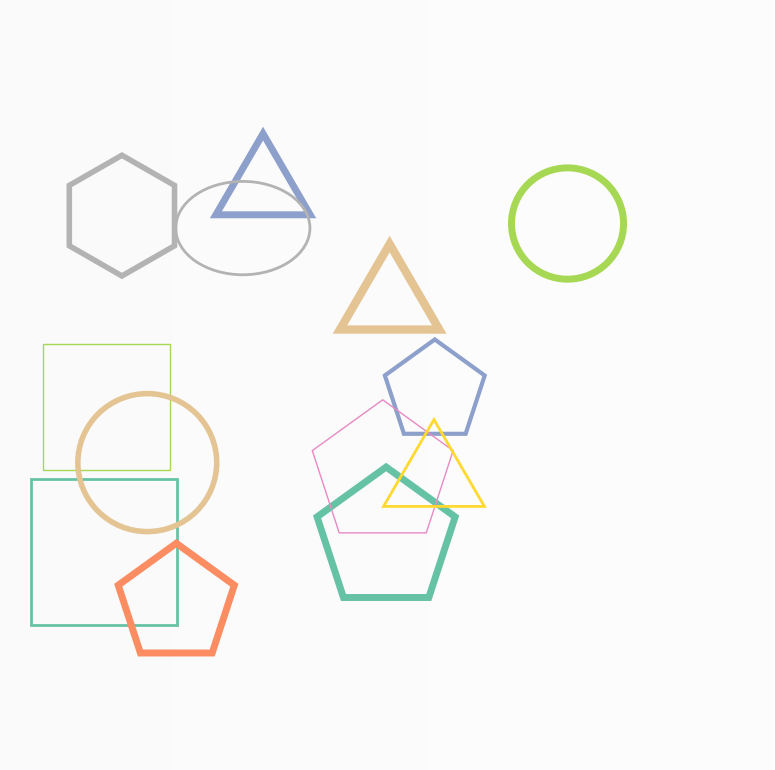[{"shape": "square", "thickness": 1, "radius": 0.47, "center": [0.134, 0.283]}, {"shape": "pentagon", "thickness": 2.5, "radius": 0.47, "center": [0.498, 0.3]}, {"shape": "pentagon", "thickness": 2.5, "radius": 0.39, "center": [0.227, 0.216]}, {"shape": "triangle", "thickness": 2.5, "radius": 0.35, "center": [0.339, 0.756]}, {"shape": "pentagon", "thickness": 1.5, "radius": 0.34, "center": [0.561, 0.491]}, {"shape": "pentagon", "thickness": 0.5, "radius": 0.48, "center": [0.494, 0.385]}, {"shape": "square", "thickness": 0.5, "radius": 0.41, "center": [0.137, 0.472]}, {"shape": "circle", "thickness": 2.5, "radius": 0.36, "center": [0.732, 0.71]}, {"shape": "triangle", "thickness": 1, "radius": 0.38, "center": [0.56, 0.38]}, {"shape": "circle", "thickness": 2, "radius": 0.45, "center": [0.19, 0.399]}, {"shape": "triangle", "thickness": 3, "radius": 0.37, "center": [0.503, 0.609]}, {"shape": "oval", "thickness": 1, "radius": 0.43, "center": [0.313, 0.704]}, {"shape": "hexagon", "thickness": 2, "radius": 0.39, "center": [0.157, 0.72]}]